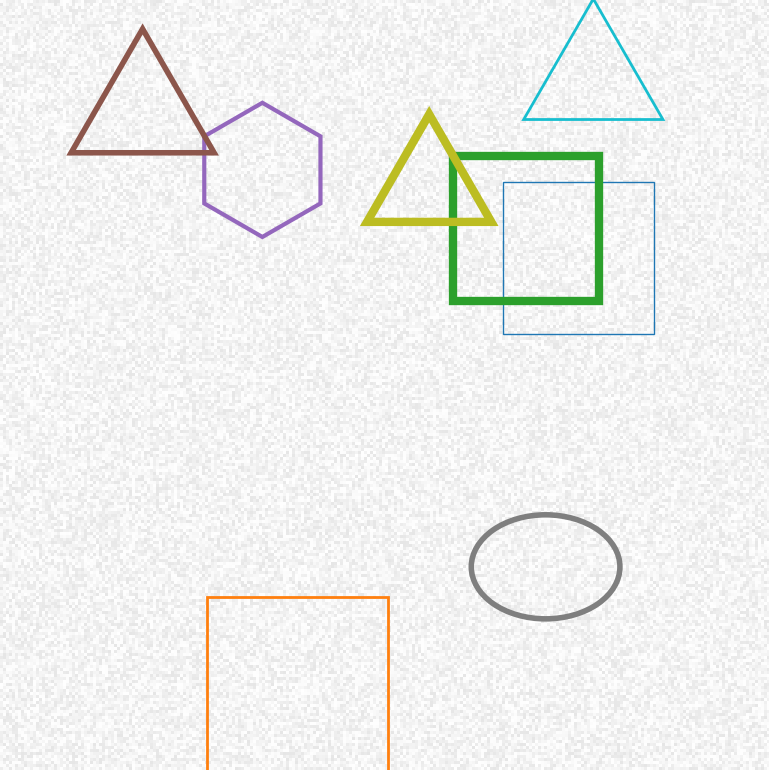[{"shape": "square", "thickness": 0.5, "radius": 0.49, "center": [0.751, 0.665]}, {"shape": "square", "thickness": 1, "radius": 0.59, "center": [0.387, 0.106]}, {"shape": "square", "thickness": 3, "radius": 0.47, "center": [0.683, 0.703]}, {"shape": "hexagon", "thickness": 1.5, "radius": 0.44, "center": [0.341, 0.779]}, {"shape": "triangle", "thickness": 2, "radius": 0.54, "center": [0.185, 0.855]}, {"shape": "oval", "thickness": 2, "radius": 0.48, "center": [0.709, 0.264]}, {"shape": "triangle", "thickness": 3, "radius": 0.47, "center": [0.557, 0.758]}, {"shape": "triangle", "thickness": 1, "radius": 0.52, "center": [0.771, 0.897]}]